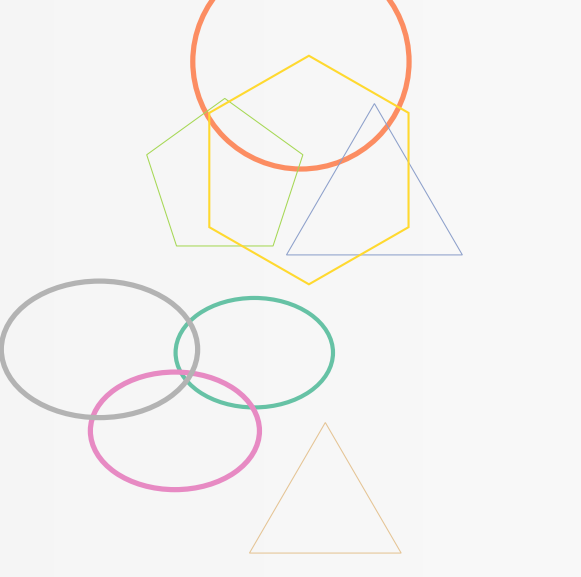[{"shape": "oval", "thickness": 2, "radius": 0.68, "center": [0.437, 0.388]}, {"shape": "circle", "thickness": 2.5, "radius": 0.93, "center": [0.518, 0.893]}, {"shape": "triangle", "thickness": 0.5, "radius": 0.87, "center": [0.644, 0.645]}, {"shape": "oval", "thickness": 2.5, "radius": 0.73, "center": [0.301, 0.253]}, {"shape": "pentagon", "thickness": 0.5, "radius": 0.71, "center": [0.387, 0.687]}, {"shape": "hexagon", "thickness": 1, "radius": 0.99, "center": [0.531, 0.705]}, {"shape": "triangle", "thickness": 0.5, "radius": 0.75, "center": [0.56, 0.117]}, {"shape": "oval", "thickness": 2.5, "radius": 0.84, "center": [0.171, 0.394]}]